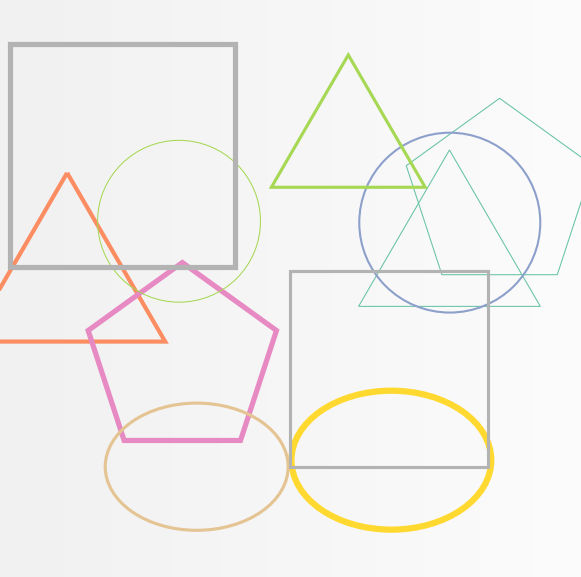[{"shape": "pentagon", "thickness": 0.5, "radius": 0.84, "center": [0.86, 0.66]}, {"shape": "triangle", "thickness": 0.5, "radius": 0.9, "center": [0.773, 0.559]}, {"shape": "triangle", "thickness": 2, "radius": 0.97, "center": [0.115, 0.505]}, {"shape": "circle", "thickness": 1, "radius": 0.78, "center": [0.774, 0.614]}, {"shape": "pentagon", "thickness": 2.5, "radius": 0.85, "center": [0.314, 0.374]}, {"shape": "circle", "thickness": 0.5, "radius": 0.7, "center": [0.308, 0.616]}, {"shape": "triangle", "thickness": 1.5, "radius": 0.76, "center": [0.599, 0.751]}, {"shape": "oval", "thickness": 3, "radius": 0.86, "center": [0.673, 0.202]}, {"shape": "oval", "thickness": 1.5, "radius": 0.79, "center": [0.338, 0.191]}, {"shape": "square", "thickness": 1.5, "radius": 0.85, "center": [0.669, 0.36]}, {"shape": "square", "thickness": 2.5, "radius": 0.97, "center": [0.211, 0.729]}]